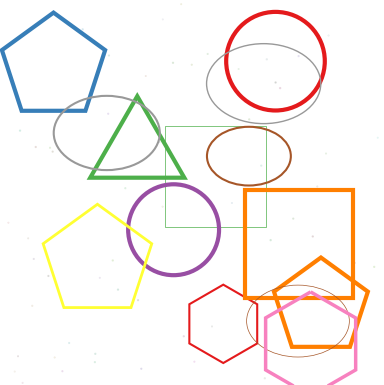[{"shape": "hexagon", "thickness": 1.5, "radius": 0.51, "center": [0.58, 0.159]}, {"shape": "circle", "thickness": 3, "radius": 0.64, "center": [0.716, 0.841]}, {"shape": "pentagon", "thickness": 3, "radius": 0.7, "center": [0.139, 0.826]}, {"shape": "square", "thickness": 0.5, "radius": 0.66, "center": [0.559, 0.542]}, {"shape": "triangle", "thickness": 3, "radius": 0.71, "center": [0.357, 0.609]}, {"shape": "circle", "thickness": 3, "radius": 0.59, "center": [0.451, 0.403]}, {"shape": "pentagon", "thickness": 3, "radius": 0.64, "center": [0.834, 0.203]}, {"shape": "square", "thickness": 3, "radius": 0.7, "center": [0.777, 0.366]}, {"shape": "pentagon", "thickness": 2, "radius": 0.74, "center": [0.253, 0.321]}, {"shape": "oval", "thickness": 0.5, "radius": 0.67, "center": [0.774, 0.166]}, {"shape": "oval", "thickness": 1.5, "radius": 0.54, "center": [0.646, 0.594]}, {"shape": "hexagon", "thickness": 2.5, "radius": 0.68, "center": [0.807, 0.107]}, {"shape": "oval", "thickness": 1, "radius": 0.74, "center": [0.685, 0.783]}, {"shape": "oval", "thickness": 1.5, "radius": 0.69, "center": [0.277, 0.655]}]